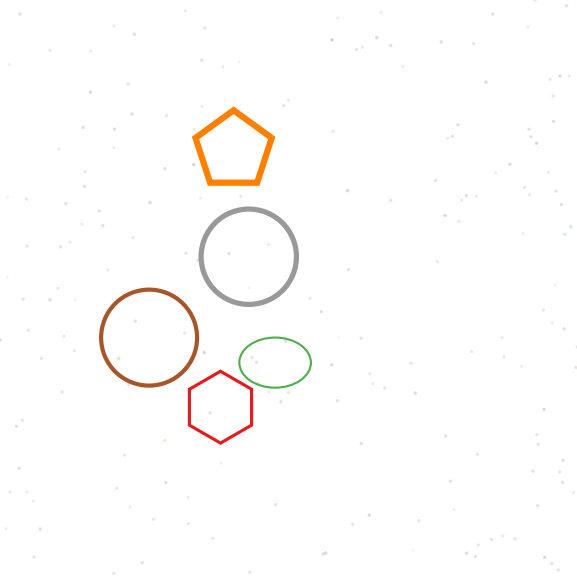[{"shape": "hexagon", "thickness": 1.5, "radius": 0.31, "center": [0.382, 0.294]}, {"shape": "oval", "thickness": 1, "radius": 0.31, "center": [0.476, 0.371]}, {"shape": "pentagon", "thickness": 3, "radius": 0.35, "center": [0.405, 0.739]}, {"shape": "circle", "thickness": 2, "radius": 0.42, "center": [0.258, 0.415]}, {"shape": "circle", "thickness": 2.5, "radius": 0.41, "center": [0.431, 0.555]}]